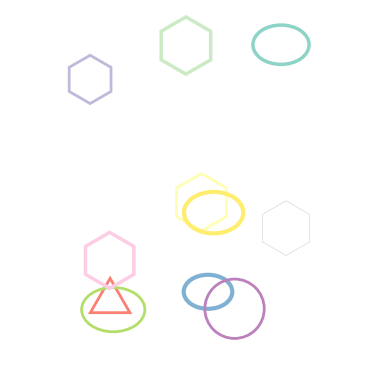[{"shape": "oval", "thickness": 2.5, "radius": 0.36, "center": [0.73, 0.884]}, {"shape": "hexagon", "thickness": 2, "radius": 0.37, "center": [0.523, 0.475]}, {"shape": "hexagon", "thickness": 2, "radius": 0.31, "center": [0.234, 0.794]}, {"shape": "triangle", "thickness": 2, "radius": 0.3, "center": [0.286, 0.218]}, {"shape": "oval", "thickness": 3, "radius": 0.32, "center": [0.54, 0.242]}, {"shape": "oval", "thickness": 2, "radius": 0.41, "center": [0.294, 0.196]}, {"shape": "hexagon", "thickness": 2.5, "radius": 0.36, "center": [0.285, 0.324]}, {"shape": "hexagon", "thickness": 0.5, "radius": 0.36, "center": [0.743, 0.407]}, {"shape": "circle", "thickness": 2, "radius": 0.39, "center": [0.609, 0.198]}, {"shape": "hexagon", "thickness": 2.5, "radius": 0.37, "center": [0.483, 0.882]}, {"shape": "oval", "thickness": 3, "radius": 0.39, "center": [0.555, 0.448]}]